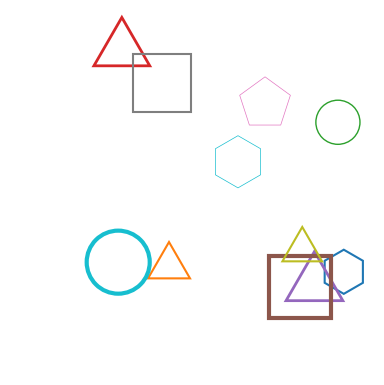[{"shape": "hexagon", "thickness": 1.5, "radius": 0.29, "center": [0.893, 0.294]}, {"shape": "triangle", "thickness": 1.5, "radius": 0.31, "center": [0.439, 0.308]}, {"shape": "circle", "thickness": 1, "radius": 0.29, "center": [0.878, 0.682]}, {"shape": "triangle", "thickness": 2, "radius": 0.42, "center": [0.316, 0.871]}, {"shape": "triangle", "thickness": 2, "radius": 0.43, "center": [0.817, 0.262]}, {"shape": "square", "thickness": 3, "radius": 0.4, "center": [0.78, 0.255]}, {"shape": "pentagon", "thickness": 0.5, "radius": 0.35, "center": [0.688, 0.731]}, {"shape": "square", "thickness": 1.5, "radius": 0.38, "center": [0.421, 0.785]}, {"shape": "triangle", "thickness": 1.5, "radius": 0.3, "center": [0.785, 0.351]}, {"shape": "hexagon", "thickness": 0.5, "radius": 0.34, "center": [0.618, 0.58]}, {"shape": "circle", "thickness": 3, "radius": 0.41, "center": [0.307, 0.319]}]